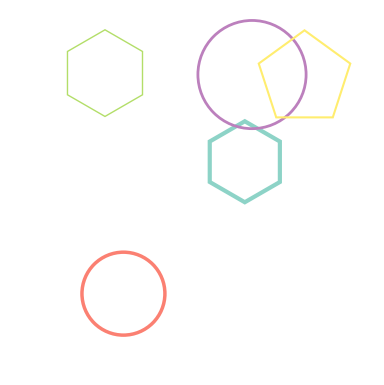[{"shape": "hexagon", "thickness": 3, "radius": 0.53, "center": [0.636, 0.58]}, {"shape": "circle", "thickness": 2.5, "radius": 0.54, "center": [0.321, 0.237]}, {"shape": "hexagon", "thickness": 1, "radius": 0.56, "center": [0.273, 0.81]}, {"shape": "circle", "thickness": 2, "radius": 0.7, "center": [0.655, 0.806]}, {"shape": "pentagon", "thickness": 1.5, "radius": 0.63, "center": [0.791, 0.796]}]